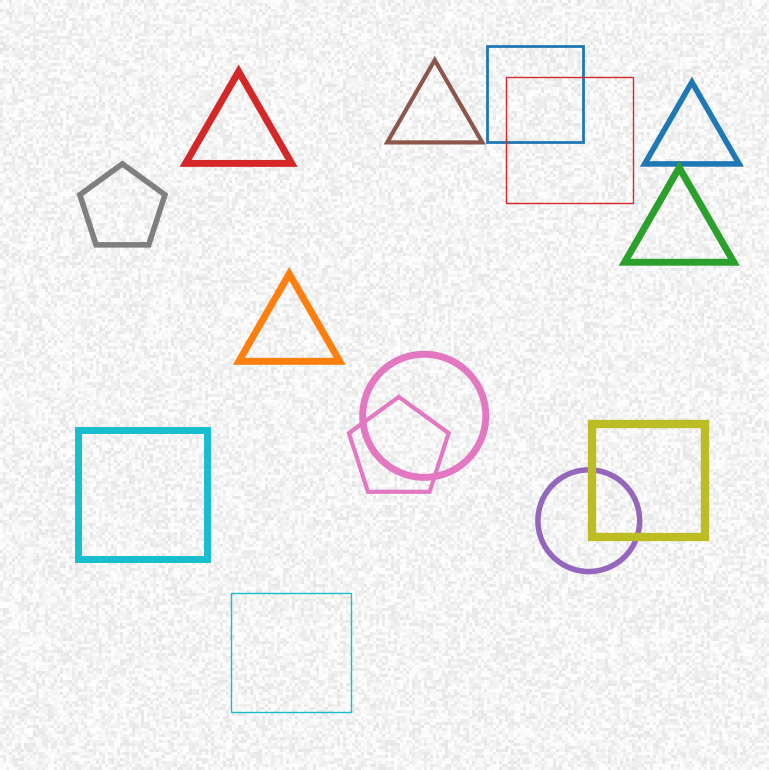[{"shape": "square", "thickness": 1, "radius": 0.31, "center": [0.695, 0.878]}, {"shape": "triangle", "thickness": 2, "radius": 0.35, "center": [0.899, 0.823]}, {"shape": "triangle", "thickness": 2.5, "radius": 0.38, "center": [0.376, 0.569]}, {"shape": "triangle", "thickness": 2.5, "radius": 0.41, "center": [0.882, 0.7]}, {"shape": "triangle", "thickness": 2.5, "radius": 0.4, "center": [0.31, 0.828]}, {"shape": "square", "thickness": 0.5, "radius": 0.41, "center": [0.74, 0.819]}, {"shape": "circle", "thickness": 2, "radius": 0.33, "center": [0.765, 0.324]}, {"shape": "triangle", "thickness": 1.5, "radius": 0.36, "center": [0.565, 0.851]}, {"shape": "circle", "thickness": 2.5, "radius": 0.4, "center": [0.551, 0.46]}, {"shape": "pentagon", "thickness": 1.5, "radius": 0.34, "center": [0.518, 0.416]}, {"shape": "pentagon", "thickness": 2, "radius": 0.29, "center": [0.159, 0.729]}, {"shape": "square", "thickness": 3, "radius": 0.37, "center": [0.843, 0.376]}, {"shape": "square", "thickness": 0.5, "radius": 0.39, "center": [0.378, 0.153]}, {"shape": "square", "thickness": 2.5, "radius": 0.42, "center": [0.185, 0.358]}]